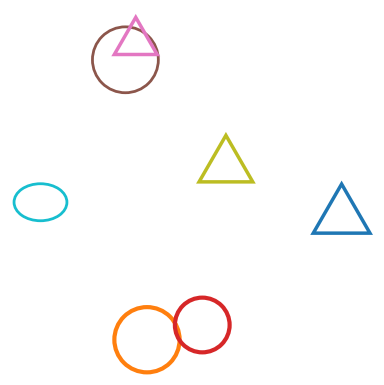[{"shape": "triangle", "thickness": 2.5, "radius": 0.43, "center": [0.887, 0.437]}, {"shape": "circle", "thickness": 3, "radius": 0.42, "center": [0.382, 0.118]}, {"shape": "circle", "thickness": 3, "radius": 0.36, "center": [0.525, 0.156]}, {"shape": "circle", "thickness": 2, "radius": 0.43, "center": [0.326, 0.845]}, {"shape": "triangle", "thickness": 2.5, "radius": 0.32, "center": [0.353, 0.891]}, {"shape": "triangle", "thickness": 2.5, "radius": 0.4, "center": [0.587, 0.568]}, {"shape": "oval", "thickness": 2, "radius": 0.34, "center": [0.105, 0.475]}]